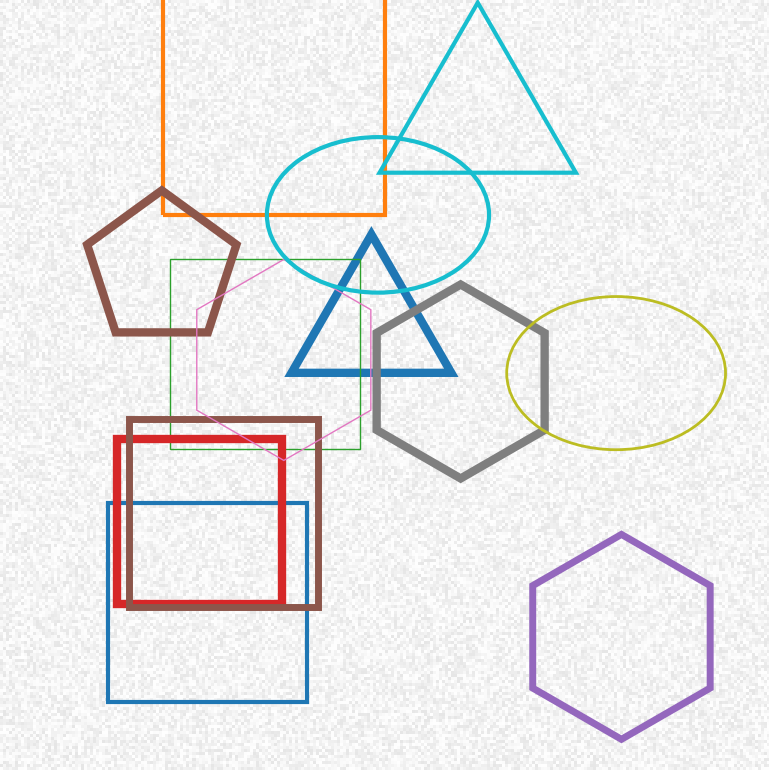[{"shape": "triangle", "thickness": 3, "radius": 0.6, "center": [0.482, 0.576]}, {"shape": "square", "thickness": 1.5, "radius": 0.65, "center": [0.27, 0.218]}, {"shape": "square", "thickness": 1.5, "radius": 0.72, "center": [0.355, 0.865]}, {"shape": "square", "thickness": 0.5, "radius": 0.62, "center": [0.345, 0.541]}, {"shape": "square", "thickness": 3, "radius": 0.54, "center": [0.259, 0.323]}, {"shape": "hexagon", "thickness": 2.5, "radius": 0.67, "center": [0.807, 0.173]}, {"shape": "pentagon", "thickness": 3, "radius": 0.51, "center": [0.21, 0.651]}, {"shape": "square", "thickness": 2.5, "radius": 0.61, "center": [0.291, 0.334]}, {"shape": "hexagon", "thickness": 0.5, "radius": 0.65, "center": [0.369, 0.533]}, {"shape": "hexagon", "thickness": 3, "radius": 0.63, "center": [0.598, 0.505]}, {"shape": "oval", "thickness": 1, "radius": 0.71, "center": [0.8, 0.515]}, {"shape": "triangle", "thickness": 1.5, "radius": 0.74, "center": [0.62, 0.849]}, {"shape": "oval", "thickness": 1.5, "radius": 0.72, "center": [0.491, 0.721]}]